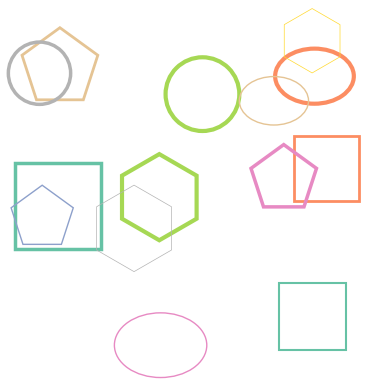[{"shape": "square", "thickness": 2.5, "radius": 0.56, "center": [0.15, 0.464]}, {"shape": "square", "thickness": 1.5, "radius": 0.43, "center": [0.813, 0.179]}, {"shape": "square", "thickness": 2, "radius": 0.42, "center": [0.847, 0.562]}, {"shape": "oval", "thickness": 3, "radius": 0.51, "center": [0.817, 0.802]}, {"shape": "pentagon", "thickness": 1, "radius": 0.42, "center": [0.11, 0.434]}, {"shape": "oval", "thickness": 1, "radius": 0.6, "center": [0.417, 0.103]}, {"shape": "pentagon", "thickness": 2.5, "radius": 0.45, "center": [0.737, 0.535]}, {"shape": "hexagon", "thickness": 3, "radius": 0.56, "center": [0.414, 0.488]}, {"shape": "circle", "thickness": 3, "radius": 0.48, "center": [0.526, 0.755]}, {"shape": "hexagon", "thickness": 0.5, "radius": 0.42, "center": [0.811, 0.894]}, {"shape": "pentagon", "thickness": 2, "radius": 0.52, "center": [0.156, 0.825]}, {"shape": "oval", "thickness": 1, "radius": 0.45, "center": [0.711, 0.738]}, {"shape": "hexagon", "thickness": 0.5, "radius": 0.56, "center": [0.348, 0.407]}, {"shape": "circle", "thickness": 2.5, "radius": 0.4, "center": [0.103, 0.81]}]